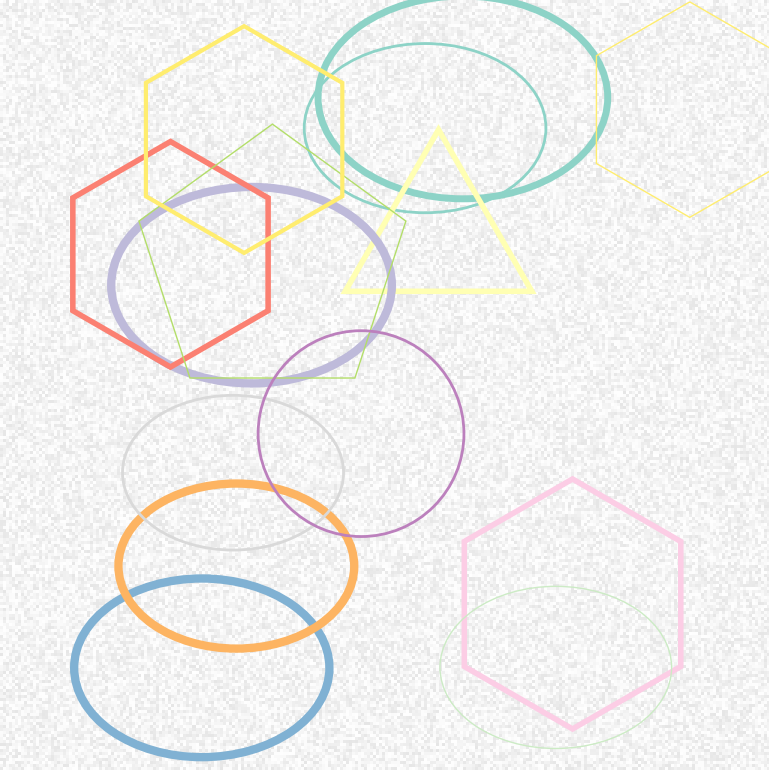[{"shape": "oval", "thickness": 1, "radius": 0.78, "center": [0.552, 0.834]}, {"shape": "oval", "thickness": 2.5, "radius": 0.94, "center": [0.601, 0.873]}, {"shape": "triangle", "thickness": 2, "radius": 0.7, "center": [0.57, 0.692]}, {"shape": "oval", "thickness": 3, "radius": 0.91, "center": [0.327, 0.63]}, {"shape": "hexagon", "thickness": 2, "radius": 0.73, "center": [0.221, 0.67]}, {"shape": "oval", "thickness": 3, "radius": 0.83, "center": [0.262, 0.133]}, {"shape": "oval", "thickness": 3, "radius": 0.77, "center": [0.307, 0.265]}, {"shape": "pentagon", "thickness": 0.5, "radius": 0.91, "center": [0.354, 0.657]}, {"shape": "hexagon", "thickness": 2, "radius": 0.81, "center": [0.744, 0.216]}, {"shape": "oval", "thickness": 1, "radius": 0.72, "center": [0.303, 0.386]}, {"shape": "circle", "thickness": 1, "radius": 0.67, "center": [0.469, 0.437]}, {"shape": "oval", "thickness": 0.5, "radius": 0.75, "center": [0.722, 0.133]}, {"shape": "hexagon", "thickness": 0.5, "radius": 0.7, "center": [0.896, 0.858]}, {"shape": "hexagon", "thickness": 1.5, "radius": 0.74, "center": [0.317, 0.819]}]